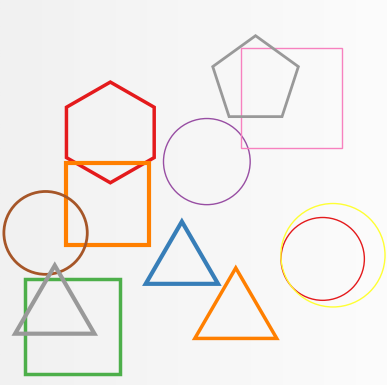[{"shape": "circle", "thickness": 1, "radius": 0.54, "center": [0.833, 0.327]}, {"shape": "hexagon", "thickness": 2.5, "radius": 0.65, "center": [0.285, 0.656]}, {"shape": "triangle", "thickness": 3, "radius": 0.54, "center": [0.469, 0.317]}, {"shape": "square", "thickness": 2.5, "radius": 0.61, "center": [0.188, 0.152]}, {"shape": "circle", "thickness": 1, "radius": 0.56, "center": [0.534, 0.58]}, {"shape": "triangle", "thickness": 2.5, "radius": 0.61, "center": [0.608, 0.182]}, {"shape": "square", "thickness": 3, "radius": 0.54, "center": [0.278, 0.471]}, {"shape": "circle", "thickness": 1, "radius": 0.67, "center": [0.859, 0.337]}, {"shape": "circle", "thickness": 2, "radius": 0.54, "center": [0.118, 0.395]}, {"shape": "square", "thickness": 1, "radius": 0.65, "center": [0.753, 0.745]}, {"shape": "pentagon", "thickness": 2, "radius": 0.58, "center": [0.659, 0.791]}, {"shape": "triangle", "thickness": 3, "radius": 0.59, "center": [0.141, 0.192]}]